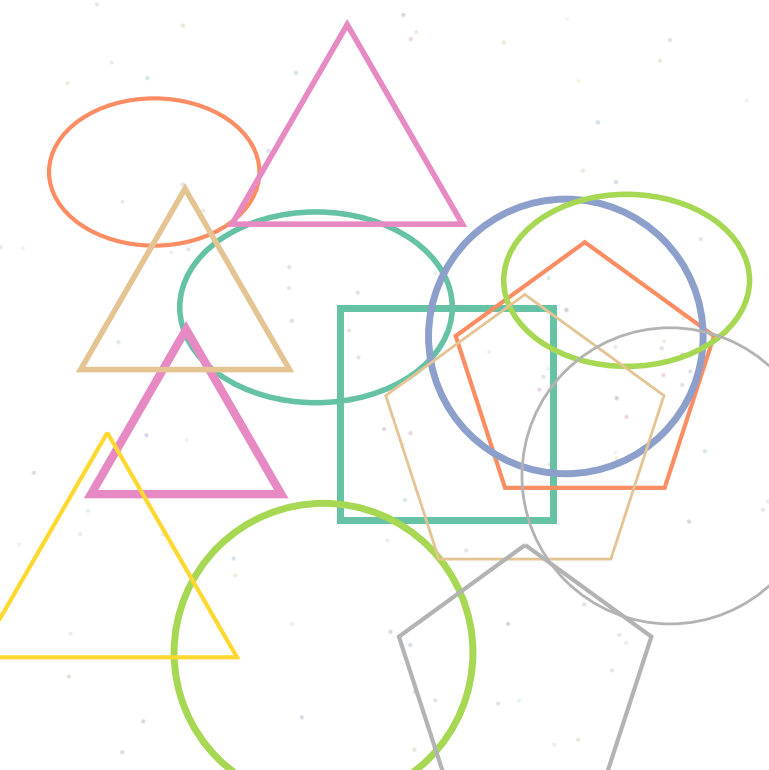[{"shape": "oval", "thickness": 2, "radius": 0.88, "center": [0.41, 0.601]}, {"shape": "square", "thickness": 2.5, "radius": 0.69, "center": [0.58, 0.462]}, {"shape": "pentagon", "thickness": 1.5, "radius": 0.88, "center": [0.76, 0.509]}, {"shape": "oval", "thickness": 1.5, "radius": 0.68, "center": [0.2, 0.777]}, {"shape": "circle", "thickness": 2.5, "radius": 0.89, "center": [0.735, 0.563]}, {"shape": "triangle", "thickness": 2, "radius": 0.86, "center": [0.451, 0.795]}, {"shape": "triangle", "thickness": 3, "radius": 0.71, "center": [0.242, 0.43]}, {"shape": "oval", "thickness": 2, "radius": 0.8, "center": [0.814, 0.636]}, {"shape": "circle", "thickness": 2.5, "radius": 0.97, "center": [0.42, 0.152]}, {"shape": "triangle", "thickness": 1.5, "radius": 0.97, "center": [0.139, 0.244]}, {"shape": "pentagon", "thickness": 1, "radius": 0.95, "center": [0.682, 0.428]}, {"shape": "triangle", "thickness": 2, "radius": 0.78, "center": [0.24, 0.598]}, {"shape": "circle", "thickness": 1, "radius": 0.96, "center": [0.87, 0.382]}, {"shape": "pentagon", "thickness": 1.5, "radius": 0.86, "center": [0.682, 0.12]}]